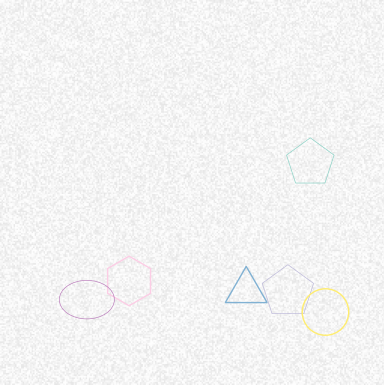[{"shape": "pentagon", "thickness": 0.5, "radius": 0.32, "center": [0.806, 0.577]}, {"shape": "pentagon", "thickness": 0.5, "radius": 0.35, "center": [0.748, 0.242]}, {"shape": "triangle", "thickness": 1, "radius": 0.31, "center": [0.64, 0.245]}, {"shape": "hexagon", "thickness": 1, "radius": 0.32, "center": [0.335, 0.27]}, {"shape": "oval", "thickness": 0.5, "radius": 0.36, "center": [0.226, 0.222]}, {"shape": "circle", "thickness": 1, "radius": 0.3, "center": [0.845, 0.19]}]